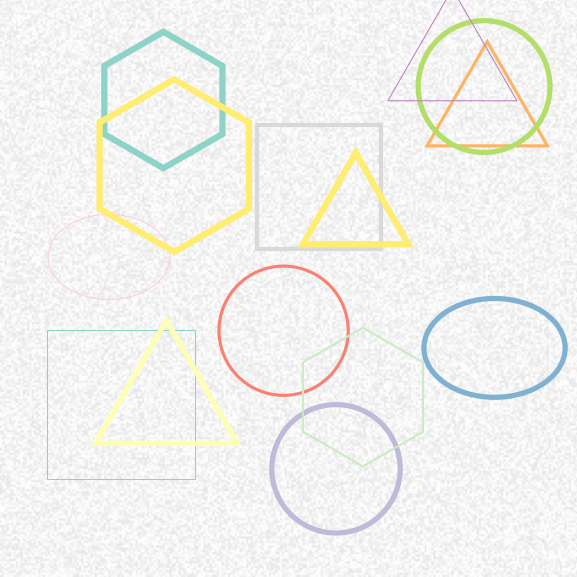[{"shape": "hexagon", "thickness": 3, "radius": 0.59, "center": [0.283, 0.826]}, {"shape": "square", "thickness": 0.5, "radius": 0.64, "center": [0.209, 0.299]}, {"shape": "triangle", "thickness": 2.5, "radius": 0.71, "center": [0.288, 0.302]}, {"shape": "circle", "thickness": 2.5, "radius": 0.56, "center": [0.582, 0.187]}, {"shape": "circle", "thickness": 1.5, "radius": 0.56, "center": [0.491, 0.426]}, {"shape": "oval", "thickness": 2.5, "radius": 0.61, "center": [0.856, 0.397]}, {"shape": "triangle", "thickness": 1.5, "radius": 0.6, "center": [0.844, 0.807]}, {"shape": "circle", "thickness": 2.5, "radius": 0.57, "center": [0.838, 0.849]}, {"shape": "oval", "thickness": 0.5, "radius": 0.53, "center": [0.189, 0.554]}, {"shape": "square", "thickness": 2, "radius": 0.54, "center": [0.553, 0.676]}, {"shape": "triangle", "thickness": 0.5, "radius": 0.65, "center": [0.783, 0.889]}, {"shape": "hexagon", "thickness": 1, "radius": 0.6, "center": [0.628, 0.312]}, {"shape": "hexagon", "thickness": 3, "radius": 0.75, "center": [0.302, 0.712]}, {"shape": "triangle", "thickness": 3, "radius": 0.53, "center": [0.616, 0.629]}]